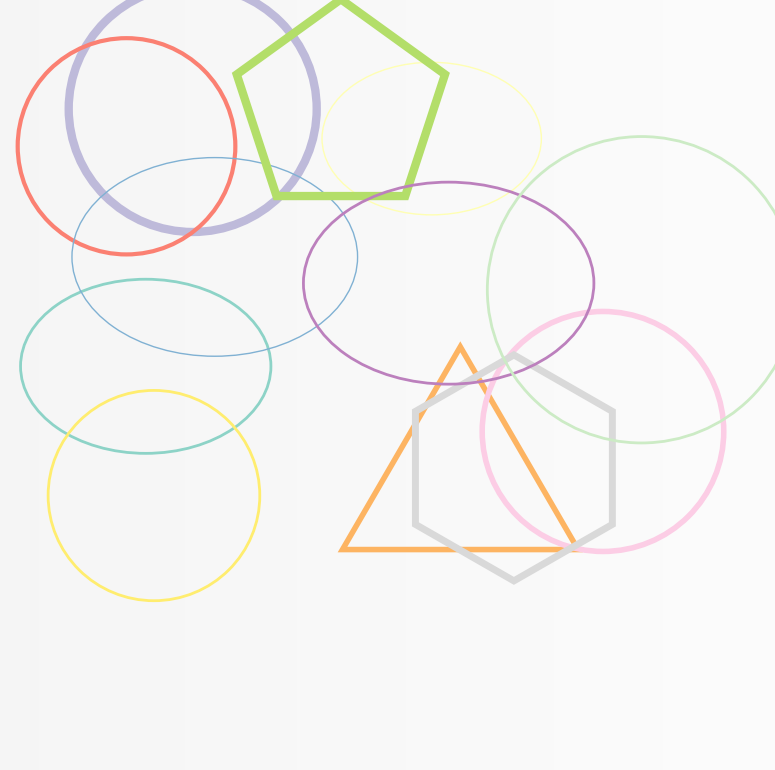[{"shape": "oval", "thickness": 1, "radius": 0.81, "center": [0.188, 0.524]}, {"shape": "oval", "thickness": 0.5, "radius": 0.71, "center": [0.557, 0.82]}, {"shape": "circle", "thickness": 3, "radius": 0.8, "center": [0.249, 0.859]}, {"shape": "circle", "thickness": 1.5, "radius": 0.7, "center": [0.163, 0.81]}, {"shape": "oval", "thickness": 0.5, "radius": 0.92, "center": [0.277, 0.666]}, {"shape": "triangle", "thickness": 2, "radius": 0.88, "center": [0.594, 0.374]}, {"shape": "pentagon", "thickness": 3, "radius": 0.71, "center": [0.44, 0.86]}, {"shape": "circle", "thickness": 2, "radius": 0.78, "center": [0.778, 0.44]}, {"shape": "hexagon", "thickness": 2.5, "radius": 0.73, "center": [0.663, 0.392]}, {"shape": "oval", "thickness": 1, "radius": 0.94, "center": [0.579, 0.632]}, {"shape": "circle", "thickness": 1, "radius": 0.99, "center": [0.828, 0.624]}, {"shape": "circle", "thickness": 1, "radius": 0.68, "center": [0.199, 0.356]}]